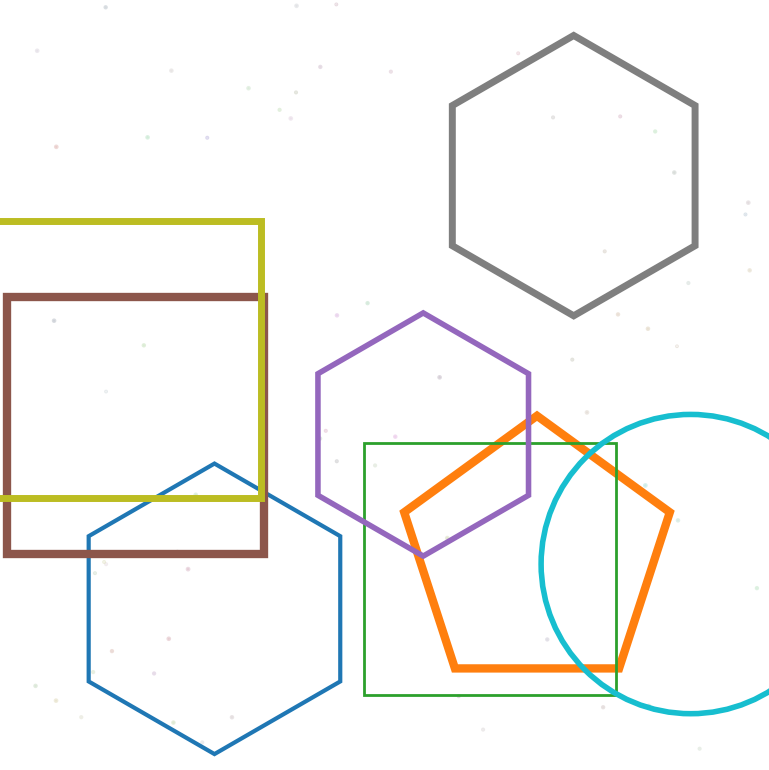[{"shape": "hexagon", "thickness": 1.5, "radius": 0.94, "center": [0.279, 0.209]}, {"shape": "pentagon", "thickness": 3, "radius": 0.91, "center": [0.697, 0.279]}, {"shape": "square", "thickness": 1, "radius": 0.82, "center": [0.636, 0.261]}, {"shape": "hexagon", "thickness": 2, "radius": 0.79, "center": [0.55, 0.436]}, {"shape": "square", "thickness": 3, "radius": 0.83, "center": [0.176, 0.447]}, {"shape": "hexagon", "thickness": 2.5, "radius": 0.91, "center": [0.745, 0.772]}, {"shape": "square", "thickness": 2.5, "radius": 0.9, "center": [0.159, 0.533]}, {"shape": "circle", "thickness": 2, "radius": 0.97, "center": [0.897, 0.267]}]